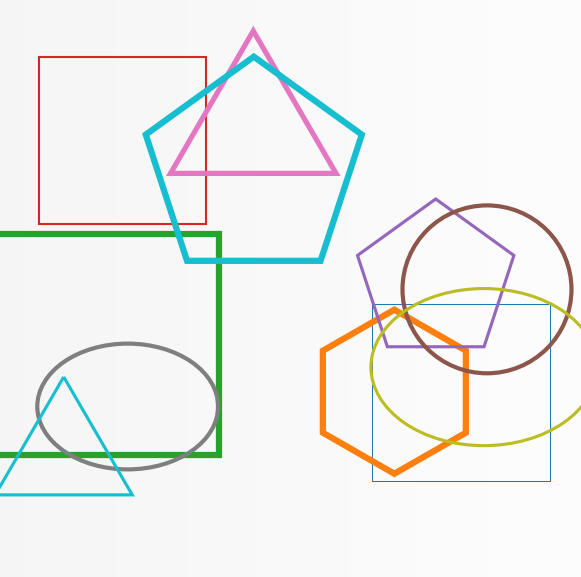[{"shape": "square", "thickness": 0.5, "radius": 0.76, "center": [0.793, 0.32]}, {"shape": "hexagon", "thickness": 3, "radius": 0.71, "center": [0.678, 0.321]}, {"shape": "square", "thickness": 3, "radius": 0.96, "center": [0.185, 0.402]}, {"shape": "square", "thickness": 1, "radius": 0.72, "center": [0.211, 0.756]}, {"shape": "pentagon", "thickness": 1.5, "radius": 0.71, "center": [0.75, 0.513]}, {"shape": "circle", "thickness": 2, "radius": 0.73, "center": [0.838, 0.498]}, {"shape": "triangle", "thickness": 2.5, "radius": 0.82, "center": [0.436, 0.781]}, {"shape": "oval", "thickness": 2, "radius": 0.78, "center": [0.22, 0.295]}, {"shape": "oval", "thickness": 1.5, "radius": 0.97, "center": [0.832, 0.363]}, {"shape": "pentagon", "thickness": 3, "radius": 0.98, "center": [0.437, 0.706]}, {"shape": "triangle", "thickness": 1.5, "radius": 0.68, "center": [0.11, 0.21]}]